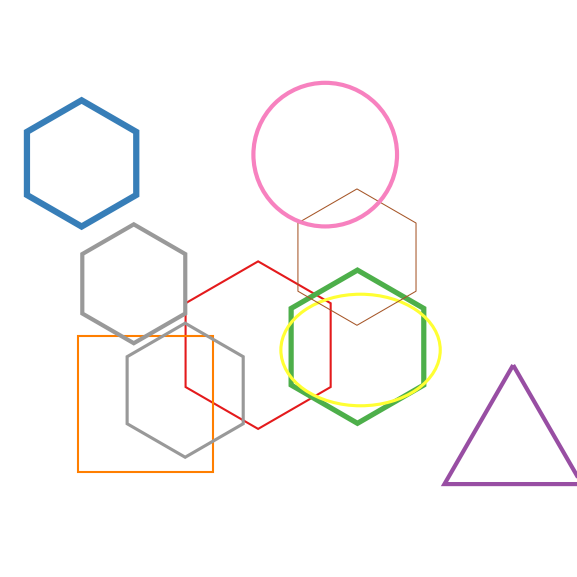[{"shape": "hexagon", "thickness": 1, "radius": 0.73, "center": [0.447, 0.401]}, {"shape": "hexagon", "thickness": 3, "radius": 0.55, "center": [0.141, 0.716]}, {"shape": "hexagon", "thickness": 2.5, "radius": 0.66, "center": [0.619, 0.399]}, {"shape": "triangle", "thickness": 2, "radius": 0.69, "center": [0.889, 0.23]}, {"shape": "square", "thickness": 1, "radius": 0.59, "center": [0.252, 0.3]}, {"shape": "oval", "thickness": 1.5, "radius": 0.69, "center": [0.624, 0.393]}, {"shape": "hexagon", "thickness": 0.5, "radius": 0.59, "center": [0.618, 0.554]}, {"shape": "circle", "thickness": 2, "radius": 0.62, "center": [0.563, 0.731]}, {"shape": "hexagon", "thickness": 2, "radius": 0.51, "center": [0.232, 0.508]}, {"shape": "hexagon", "thickness": 1.5, "radius": 0.58, "center": [0.321, 0.323]}]